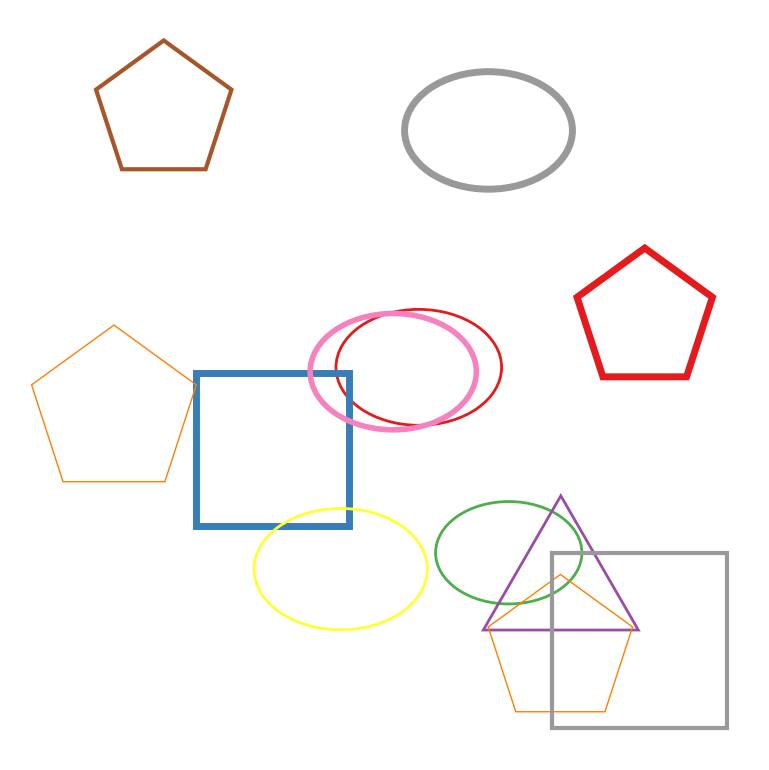[{"shape": "pentagon", "thickness": 2.5, "radius": 0.46, "center": [0.837, 0.585]}, {"shape": "oval", "thickness": 1, "radius": 0.54, "center": [0.544, 0.523]}, {"shape": "square", "thickness": 2.5, "radius": 0.5, "center": [0.354, 0.416]}, {"shape": "oval", "thickness": 1, "radius": 0.47, "center": [0.661, 0.282]}, {"shape": "triangle", "thickness": 1, "radius": 0.58, "center": [0.728, 0.24]}, {"shape": "pentagon", "thickness": 0.5, "radius": 0.56, "center": [0.148, 0.465]}, {"shape": "pentagon", "thickness": 0.5, "radius": 0.49, "center": [0.728, 0.155]}, {"shape": "oval", "thickness": 1, "radius": 0.56, "center": [0.442, 0.261]}, {"shape": "pentagon", "thickness": 1.5, "radius": 0.46, "center": [0.213, 0.855]}, {"shape": "oval", "thickness": 2, "radius": 0.54, "center": [0.511, 0.517]}, {"shape": "square", "thickness": 1.5, "radius": 0.57, "center": [0.831, 0.168]}, {"shape": "oval", "thickness": 2.5, "radius": 0.55, "center": [0.634, 0.831]}]